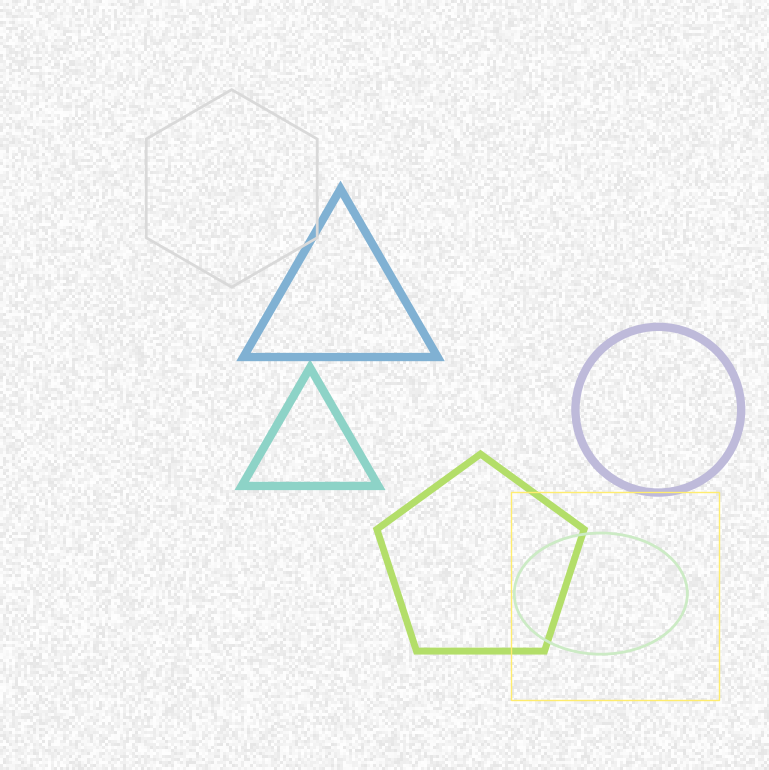[{"shape": "triangle", "thickness": 3, "radius": 0.51, "center": [0.403, 0.42]}, {"shape": "circle", "thickness": 3, "radius": 0.54, "center": [0.855, 0.468]}, {"shape": "triangle", "thickness": 3, "radius": 0.73, "center": [0.442, 0.609]}, {"shape": "pentagon", "thickness": 2.5, "radius": 0.71, "center": [0.624, 0.269]}, {"shape": "hexagon", "thickness": 1, "radius": 0.64, "center": [0.301, 0.755]}, {"shape": "oval", "thickness": 1, "radius": 0.56, "center": [0.78, 0.229]}, {"shape": "square", "thickness": 0.5, "radius": 0.67, "center": [0.799, 0.226]}]